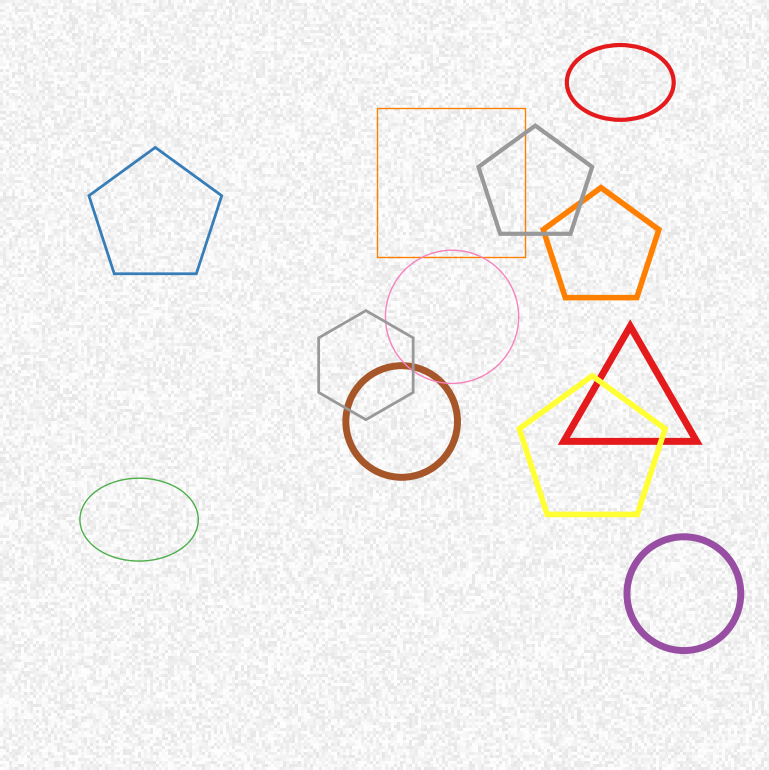[{"shape": "triangle", "thickness": 2.5, "radius": 0.5, "center": [0.818, 0.477]}, {"shape": "oval", "thickness": 1.5, "radius": 0.35, "center": [0.806, 0.893]}, {"shape": "pentagon", "thickness": 1, "radius": 0.45, "center": [0.202, 0.718]}, {"shape": "oval", "thickness": 0.5, "radius": 0.38, "center": [0.181, 0.325]}, {"shape": "circle", "thickness": 2.5, "radius": 0.37, "center": [0.888, 0.229]}, {"shape": "pentagon", "thickness": 2, "radius": 0.39, "center": [0.781, 0.677]}, {"shape": "square", "thickness": 0.5, "radius": 0.48, "center": [0.586, 0.763]}, {"shape": "pentagon", "thickness": 2, "radius": 0.5, "center": [0.769, 0.412]}, {"shape": "circle", "thickness": 2.5, "radius": 0.36, "center": [0.522, 0.453]}, {"shape": "circle", "thickness": 0.5, "radius": 0.43, "center": [0.587, 0.589]}, {"shape": "pentagon", "thickness": 1.5, "radius": 0.39, "center": [0.695, 0.759]}, {"shape": "hexagon", "thickness": 1, "radius": 0.35, "center": [0.475, 0.526]}]